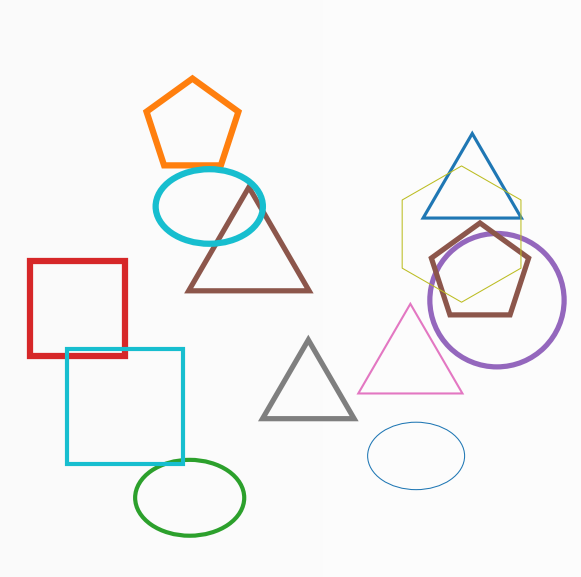[{"shape": "triangle", "thickness": 1.5, "radius": 0.49, "center": [0.812, 0.67]}, {"shape": "oval", "thickness": 0.5, "radius": 0.42, "center": [0.716, 0.21]}, {"shape": "pentagon", "thickness": 3, "radius": 0.42, "center": [0.331, 0.78]}, {"shape": "oval", "thickness": 2, "radius": 0.47, "center": [0.326, 0.137]}, {"shape": "square", "thickness": 3, "radius": 0.41, "center": [0.133, 0.465]}, {"shape": "circle", "thickness": 2.5, "radius": 0.58, "center": [0.855, 0.479]}, {"shape": "triangle", "thickness": 2.5, "radius": 0.6, "center": [0.428, 0.555]}, {"shape": "pentagon", "thickness": 2.5, "radius": 0.44, "center": [0.826, 0.525]}, {"shape": "triangle", "thickness": 1, "radius": 0.52, "center": [0.706, 0.37]}, {"shape": "triangle", "thickness": 2.5, "radius": 0.45, "center": [0.53, 0.32]}, {"shape": "hexagon", "thickness": 0.5, "radius": 0.59, "center": [0.794, 0.594]}, {"shape": "square", "thickness": 2, "radius": 0.5, "center": [0.215, 0.295]}, {"shape": "oval", "thickness": 3, "radius": 0.46, "center": [0.36, 0.642]}]